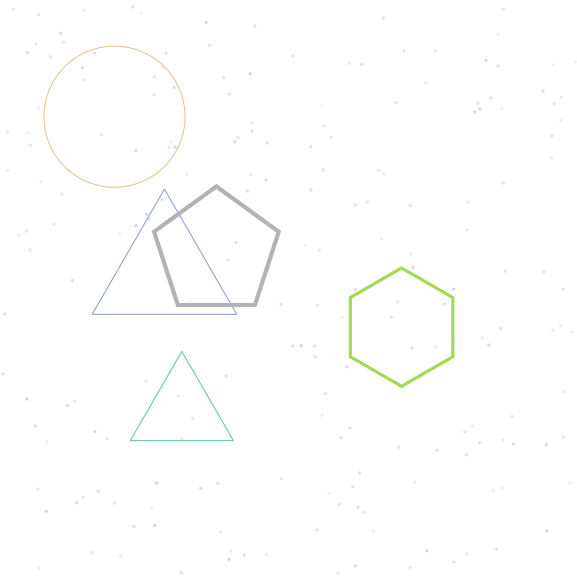[{"shape": "triangle", "thickness": 0.5, "radius": 0.52, "center": [0.315, 0.288]}, {"shape": "triangle", "thickness": 0.5, "radius": 0.72, "center": [0.285, 0.527]}, {"shape": "hexagon", "thickness": 1.5, "radius": 0.51, "center": [0.695, 0.433]}, {"shape": "circle", "thickness": 0.5, "radius": 0.61, "center": [0.198, 0.797]}, {"shape": "pentagon", "thickness": 2, "radius": 0.57, "center": [0.375, 0.563]}]